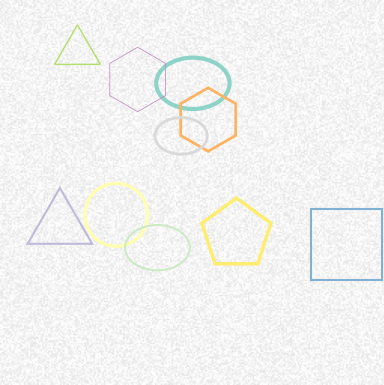[{"shape": "oval", "thickness": 3, "radius": 0.48, "center": [0.501, 0.784]}, {"shape": "circle", "thickness": 2.5, "radius": 0.41, "center": [0.302, 0.442]}, {"shape": "triangle", "thickness": 1.5, "radius": 0.48, "center": [0.156, 0.415]}, {"shape": "square", "thickness": 1.5, "radius": 0.46, "center": [0.9, 0.365]}, {"shape": "hexagon", "thickness": 2, "radius": 0.41, "center": [0.541, 0.689]}, {"shape": "triangle", "thickness": 1, "radius": 0.34, "center": [0.201, 0.867]}, {"shape": "oval", "thickness": 2, "radius": 0.34, "center": [0.47, 0.647]}, {"shape": "hexagon", "thickness": 0.5, "radius": 0.42, "center": [0.358, 0.794]}, {"shape": "oval", "thickness": 1.5, "radius": 0.42, "center": [0.409, 0.357]}, {"shape": "pentagon", "thickness": 2.5, "radius": 0.47, "center": [0.614, 0.391]}]